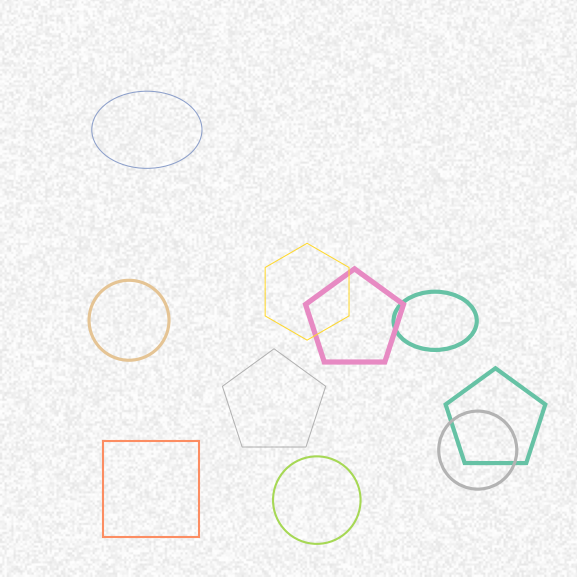[{"shape": "pentagon", "thickness": 2, "radius": 0.45, "center": [0.858, 0.271]}, {"shape": "oval", "thickness": 2, "radius": 0.36, "center": [0.754, 0.444]}, {"shape": "square", "thickness": 1, "radius": 0.41, "center": [0.261, 0.152]}, {"shape": "oval", "thickness": 0.5, "radius": 0.48, "center": [0.254, 0.774]}, {"shape": "pentagon", "thickness": 2.5, "radius": 0.45, "center": [0.614, 0.444]}, {"shape": "circle", "thickness": 1, "radius": 0.38, "center": [0.549, 0.133]}, {"shape": "hexagon", "thickness": 0.5, "radius": 0.42, "center": [0.532, 0.494]}, {"shape": "circle", "thickness": 1.5, "radius": 0.35, "center": [0.223, 0.445]}, {"shape": "circle", "thickness": 1.5, "radius": 0.34, "center": [0.827, 0.22]}, {"shape": "pentagon", "thickness": 0.5, "radius": 0.47, "center": [0.475, 0.301]}]